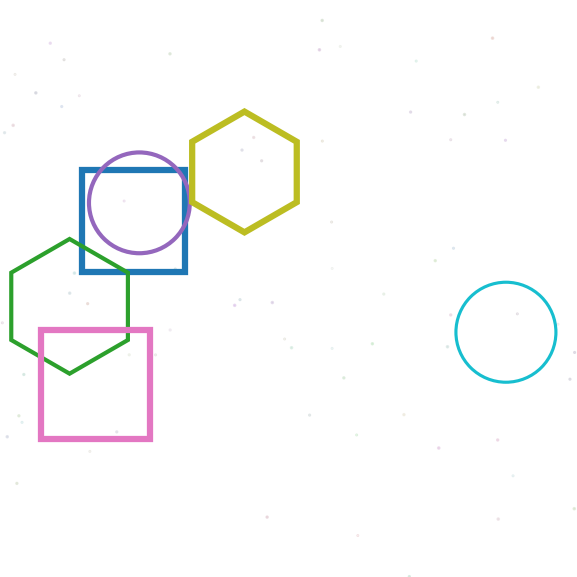[{"shape": "square", "thickness": 3, "radius": 0.44, "center": [0.231, 0.616]}, {"shape": "hexagon", "thickness": 2, "radius": 0.58, "center": [0.12, 0.469]}, {"shape": "circle", "thickness": 2, "radius": 0.44, "center": [0.241, 0.648]}, {"shape": "square", "thickness": 3, "radius": 0.47, "center": [0.166, 0.334]}, {"shape": "hexagon", "thickness": 3, "radius": 0.52, "center": [0.423, 0.701]}, {"shape": "circle", "thickness": 1.5, "radius": 0.43, "center": [0.876, 0.424]}]